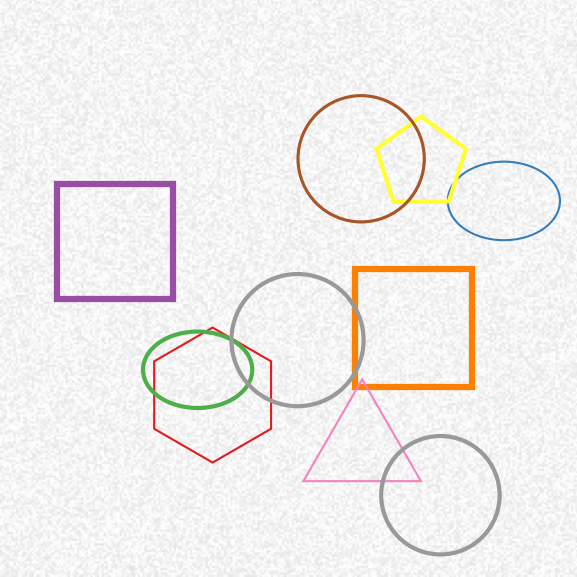[{"shape": "hexagon", "thickness": 1, "radius": 0.58, "center": [0.368, 0.315]}, {"shape": "oval", "thickness": 1, "radius": 0.49, "center": [0.872, 0.651]}, {"shape": "oval", "thickness": 2, "radius": 0.47, "center": [0.342, 0.359]}, {"shape": "square", "thickness": 3, "radius": 0.5, "center": [0.2, 0.581]}, {"shape": "square", "thickness": 3, "radius": 0.51, "center": [0.716, 0.431]}, {"shape": "pentagon", "thickness": 2, "radius": 0.41, "center": [0.729, 0.716]}, {"shape": "circle", "thickness": 1.5, "radius": 0.55, "center": [0.625, 0.724]}, {"shape": "triangle", "thickness": 1, "radius": 0.59, "center": [0.627, 0.225]}, {"shape": "circle", "thickness": 2, "radius": 0.51, "center": [0.763, 0.142]}, {"shape": "circle", "thickness": 2, "radius": 0.57, "center": [0.515, 0.41]}]